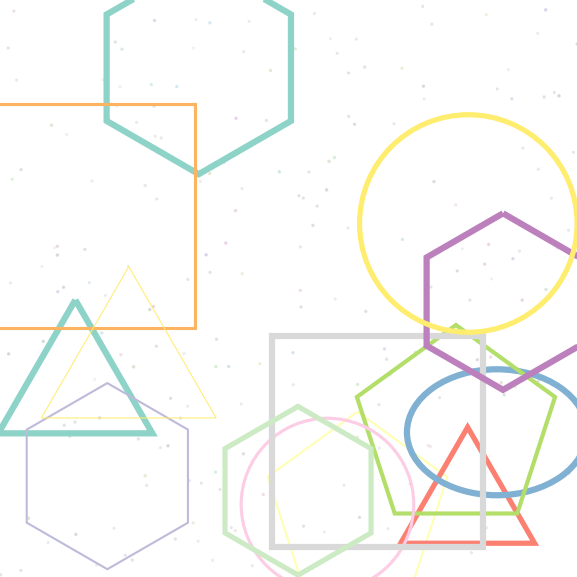[{"shape": "hexagon", "thickness": 3, "radius": 0.92, "center": [0.344, 0.882]}, {"shape": "triangle", "thickness": 3, "radius": 0.77, "center": [0.13, 0.326]}, {"shape": "pentagon", "thickness": 1, "radius": 0.82, "center": [0.619, 0.123]}, {"shape": "hexagon", "thickness": 1, "radius": 0.81, "center": [0.186, 0.175]}, {"shape": "triangle", "thickness": 2.5, "radius": 0.67, "center": [0.81, 0.125]}, {"shape": "oval", "thickness": 3, "radius": 0.78, "center": [0.86, 0.251]}, {"shape": "square", "thickness": 1.5, "radius": 0.97, "center": [0.144, 0.625]}, {"shape": "pentagon", "thickness": 2, "radius": 0.9, "center": [0.79, 0.256]}, {"shape": "circle", "thickness": 1.5, "radius": 0.75, "center": [0.567, 0.125]}, {"shape": "square", "thickness": 3, "radius": 0.91, "center": [0.654, 0.234]}, {"shape": "hexagon", "thickness": 3, "radius": 0.76, "center": [0.871, 0.477]}, {"shape": "hexagon", "thickness": 2.5, "radius": 0.73, "center": [0.516, 0.149]}, {"shape": "triangle", "thickness": 0.5, "radius": 0.87, "center": [0.223, 0.363]}, {"shape": "circle", "thickness": 2.5, "radius": 0.94, "center": [0.811, 0.612]}]